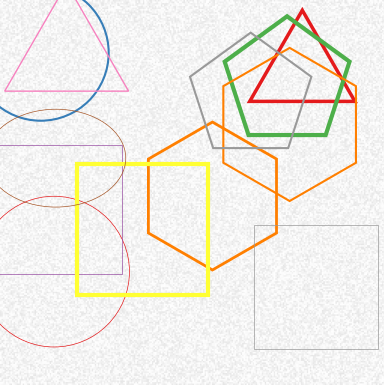[{"shape": "circle", "thickness": 0.5, "radius": 0.98, "center": [0.14, 0.294]}, {"shape": "triangle", "thickness": 2.5, "radius": 0.79, "center": [0.785, 0.816]}, {"shape": "circle", "thickness": 1.5, "radius": 0.88, "center": [0.106, 0.863]}, {"shape": "pentagon", "thickness": 3, "radius": 0.85, "center": [0.746, 0.787]}, {"shape": "square", "thickness": 0.5, "radius": 0.84, "center": [0.15, 0.456]}, {"shape": "hexagon", "thickness": 1.5, "radius": 0.99, "center": [0.752, 0.677]}, {"shape": "hexagon", "thickness": 2, "radius": 0.96, "center": [0.552, 0.491]}, {"shape": "square", "thickness": 3, "radius": 0.85, "center": [0.371, 0.404]}, {"shape": "oval", "thickness": 0.5, "radius": 0.91, "center": [0.145, 0.589]}, {"shape": "triangle", "thickness": 1, "radius": 0.93, "center": [0.173, 0.856]}, {"shape": "pentagon", "thickness": 1.5, "radius": 0.83, "center": [0.651, 0.749]}, {"shape": "square", "thickness": 0.5, "radius": 0.81, "center": [0.821, 0.255]}]